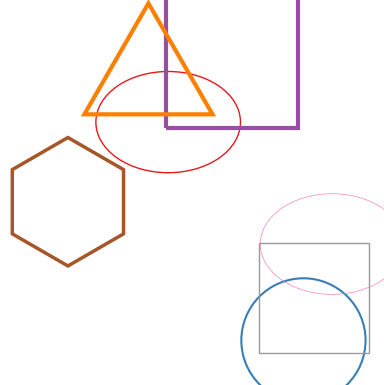[{"shape": "oval", "thickness": 1, "radius": 0.94, "center": [0.437, 0.683]}, {"shape": "circle", "thickness": 1.5, "radius": 0.81, "center": [0.788, 0.116]}, {"shape": "square", "thickness": 3, "radius": 0.85, "center": [0.603, 0.839]}, {"shape": "triangle", "thickness": 3, "radius": 0.96, "center": [0.385, 0.799]}, {"shape": "hexagon", "thickness": 2.5, "radius": 0.83, "center": [0.176, 0.476]}, {"shape": "oval", "thickness": 0.5, "radius": 0.93, "center": [0.863, 0.366]}, {"shape": "square", "thickness": 1, "radius": 0.71, "center": [0.815, 0.226]}]